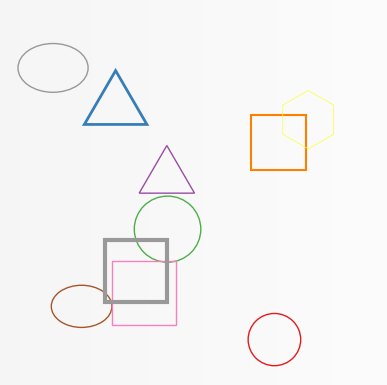[{"shape": "circle", "thickness": 1, "radius": 0.34, "center": [0.708, 0.118]}, {"shape": "triangle", "thickness": 2, "radius": 0.47, "center": [0.298, 0.723]}, {"shape": "circle", "thickness": 1, "radius": 0.43, "center": [0.432, 0.405]}, {"shape": "triangle", "thickness": 1, "radius": 0.41, "center": [0.431, 0.54]}, {"shape": "square", "thickness": 1.5, "radius": 0.36, "center": [0.719, 0.631]}, {"shape": "hexagon", "thickness": 0.5, "radius": 0.38, "center": [0.795, 0.689]}, {"shape": "oval", "thickness": 1, "radius": 0.39, "center": [0.211, 0.204]}, {"shape": "square", "thickness": 1, "radius": 0.41, "center": [0.372, 0.238]}, {"shape": "square", "thickness": 3, "radius": 0.4, "center": [0.351, 0.296]}, {"shape": "oval", "thickness": 1, "radius": 0.45, "center": [0.137, 0.824]}]